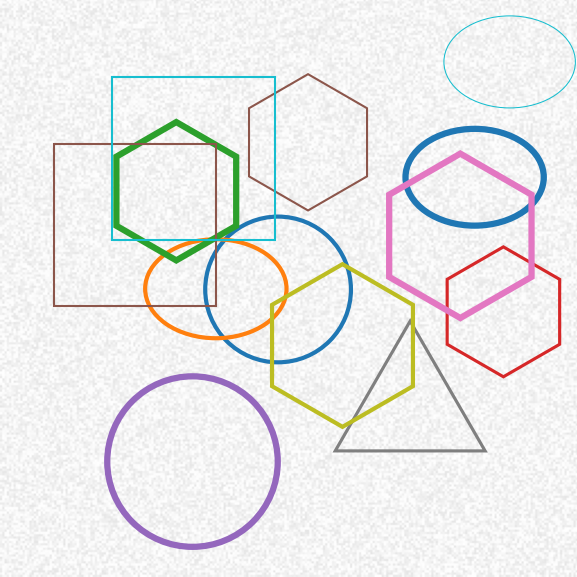[{"shape": "oval", "thickness": 3, "radius": 0.6, "center": [0.822, 0.692]}, {"shape": "circle", "thickness": 2, "radius": 0.63, "center": [0.482, 0.498]}, {"shape": "oval", "thickness": 2, "radius": 0.61, "center": [0.374, 0.499]}, {"shape": "hexagon", "thickness": 3, "radius": 0.6, "center": [0.305, 0.668]}, {"shape": "hexagon", "thickness": 1.5, "radius": 0.56, "center": [0.872, 0.459]}, {"shape": "circle", "thickness": 3, "radius": 0.74, "center": [0.333, 0.2]}, {"shape": "hexagon", "thickness": 1, "radius": 0.59, "center": [0.533, 0.753]}, {"shape": "square", "thickness": 1, "radius": 0.7, "center": [0.234, 0.609]}, {"shape": "hexagon", "thickness": 3, "radius": 0.71, "center": [0.797, 0.591]}, {"shape": "triangle", "thickness": 1.5, "radius": 0.75, "center": [0.71, 0.293]}, {"shape": "hexagon", "thickness": 2, "radius": 0.7, "center": [0.593, 0.401]}, {"shape": "square", "thickness": 1, "radius": 0.7, "center": [0.335, 0.725]}, {"shape": "oval", "thickness": 0.5, "radius": 0.57, "center": [0.883, 0.892]}]